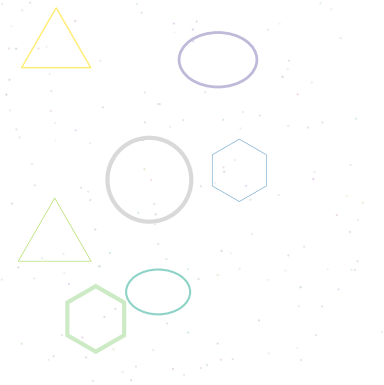[{"shape": "oval", "thickness": 1.5, "radius": 0.42, "center": [0.411, 0.242]}, {"shape": "oval", "thickness": 2, "radius": 0.51, "center": [0.566, 0.845]}, {"shape": "hexagon", "thickness": 0.5, "radius": 0.41, "center": [0.622, 0.558]}, {"shape": "triangle", "thickness": 0.5, "radius": 0.55, "center": [0.142, 0.376]}, {"shape": "circle", "thickness": 3, "radius": 0.54, "center": [0.388, 0.533]}, {"shape": "hexagon", "thickness": 3, "radius": 0.43, "center": [0.249, 0.172]}, {"shape": "triangle", "thickness": 1, "radius": 0.52, "center": [0.146, 0.876]}]